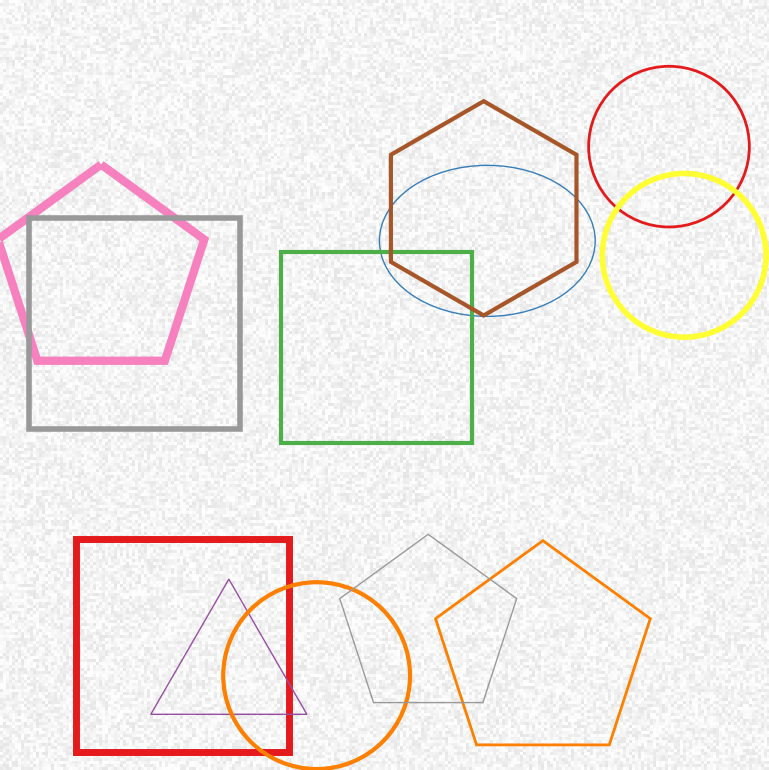[{"shape": "square", "thickness": 2.5, "radius": 0.69, "center": [0.237, 0.162]}, {"shape": "circle", "thickness": 1, "radius": 0.52, "center": [0.869, 0.81]}, {"shape": "oval", "thickness": 0.5, "radius": 0.7, "center": [0.633, 0.687]}, {"shape": "square", "thickness": 1.5, "radius": 0.62, "center": [0.489, 0.549]}, {"shape": "triangle", "thickness": 0.5, "radius": 0.59, "center": [0.297, 0.131]}, {"shape": "circle", "thickness": 1.5, "radius": 0.61, "center": [0.411, 0.123]}, {"shape": "pentagon", "thickness": 1, "radius": 0.73, "center": [0.705, 0.151]}, {"shape": "circle", "thickness": 2, "radius": 0.53, "center": [0.889, 0.668]}, {"shape": "hexagon", "thickness": 1.5, "radius": 0.7, "center": [0.628, 0.729]}, {"shape": "pentagon", "thickness": 3, "radius": 0.7, "center": [0.131, 0.645]}, {"shape": "square", "thickness": 2, "radius": 0.69, "center": [0.175, 0.58]}, {"shape": "pentagon", "thickness": 0.5, "radius": 0.6, "center": [0.556, 0.185]}]